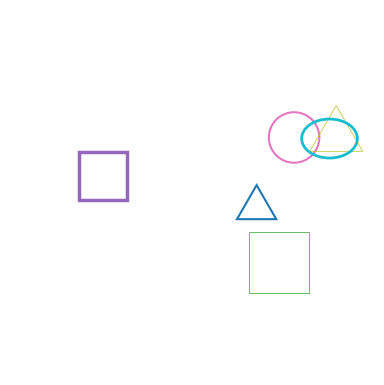[{"shape": "triangle", "thickness": 1.5, "radius": 0.29, "center": [0.667, 0.46]}, {"shape": "square", "thickness": 0.5, "radius": 0.39, "center": [0.725, 0.318]}, {"shape": "square", "thickness": 2.5, "radius": 0.31, "center": [0.267, 0.544]}, {"shape": "circle", "thickness": 1.5, "radius": 0.33, "center": [0.764, 0.643]}, {"shape": "triangle", "thickness": 0.5, "radius": 0.4, "center": [0.873, 0.647]}, {"shape": "oval", "thickness": 2, "radius": 0.36, "center": [0.856, 0.64]}]